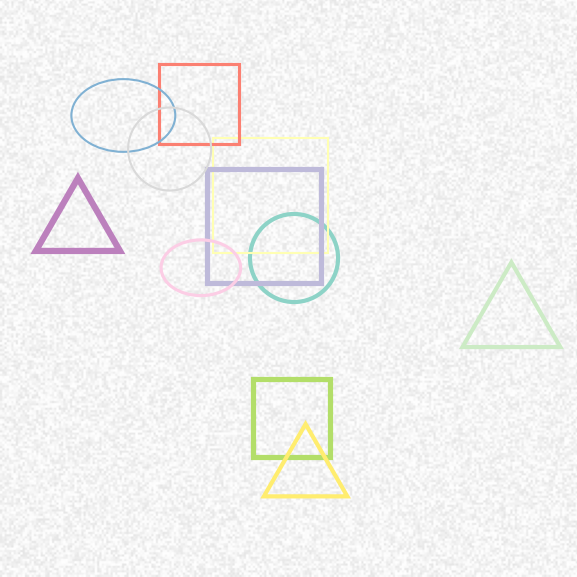[{"shape": "circle", "thickness": 2, "radius": 0.38, "center": [0.509, 0.552]}, {"shape": "square", "thickness": 1, "radius": 0.5, "center": [0.468, 0.661]}, {"shape": "square", "thickness": 2.5, "radius": 0.49, "center": [0.458, 0.608]}, {"shape": "square", "thickness": 1.5, "radius": 0.34, "center": [0.344, 0.819]}, {"shape": "oval", "thickness": 1, "radius": 0.45, "center": [0.214, 0.799]}, {"shape": "square", "thickness": 2.5, "radius": 0.33, "center": [0.504, 0.275]}, {"shape": "oval", "thickness": 1.5, "radius": 0.34, "center": [0.348, 0.535]}, {"shape": "circle", "thickness": 1, "radius": 0.36, "center": [0.294, 0.741]}, {"shape": "triangle", "thickness": 3, "radius": 0.42, "center": [0.135, 0.607]}, {"shape": "triangle", "thickness": 2, "radius": 0.49, "center": [0.886, 0.447]}, {"shape": "triangle", "thickness": 2, "radius": 0.42, "center": [0.529, 0.181]}]